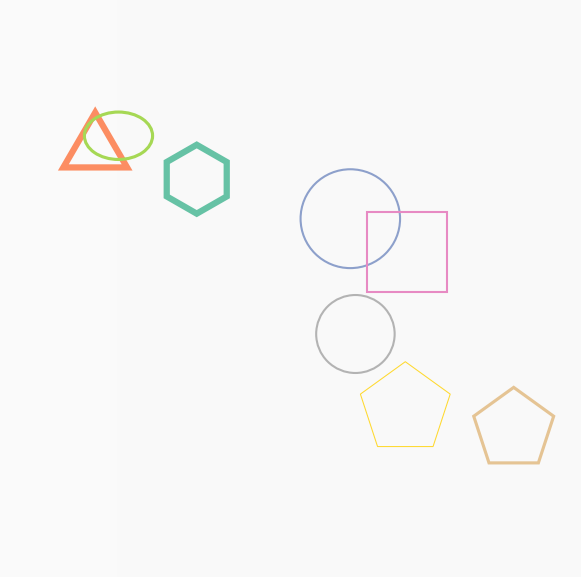[{"shape": "hexagon", "thickness": 3, "radius": 0.3, "center": [0.338, 0.689]}, {"shape": "triangle", "thickness": 3, "radius": 0.32, "center": [0.164, 0.741]}, {"shape": "circle", "thickness": 1, "radius": 0.43, "center": [0.603, 0.62]}, {"shape": "square", "thickness": 1, "radius": 0.34, "center": [0.7, 0.563]}, {"shape": "oval", "thickness": 1.5, "radius": 0.29, "center": [0.204, 0.764]}, {"shape": "pentagon", "thickness": 0.5, "radius": 0.41, "center": [0.697, 0.292]}, {"shape": "pentagon", "thickness": 1.5, "radius": 0.36, "center": [0.884, 0.256]}, {"shape": "circle", "thickness": 1, "radius": 0.34, "center": [0.611, 0.421]}]